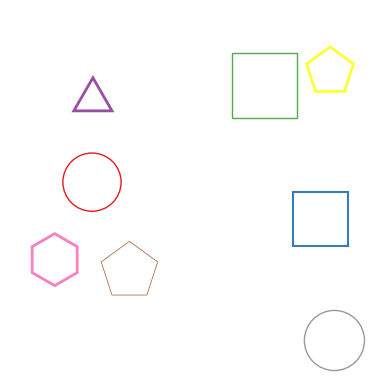[{"shape": "circle", "thickness": 1, "radius": 0.38, "center": [0.239, 0.527]}, {"shape": "square", "thickness": 1.5, "radius": 0.36, "center": [0.832, 0.431]}, {"shape": "square", "thickness": 1, "radius": 0.42, "center": [0.687, 0.778]}, {"shape": "triangle", "thickness": 2, "radius": 0.29, "center": [0.241, 0.741]}, {"shape": "pentagon", "thickness": 2, "radius": 0.32, "center": [0.857, 0.814]}, {"shape": "pentagon", "thickness": 0.5, "radius": 0.39, "center": [0.336, 0.296]}, {"shape": "hexagon", "thickness": 2, "radius": 0.34, "center": [0.142, 0.326]}, {"shape": "circle", "thickness": 1, "radius": 0.39, "center": [0.869, 0.116]}]